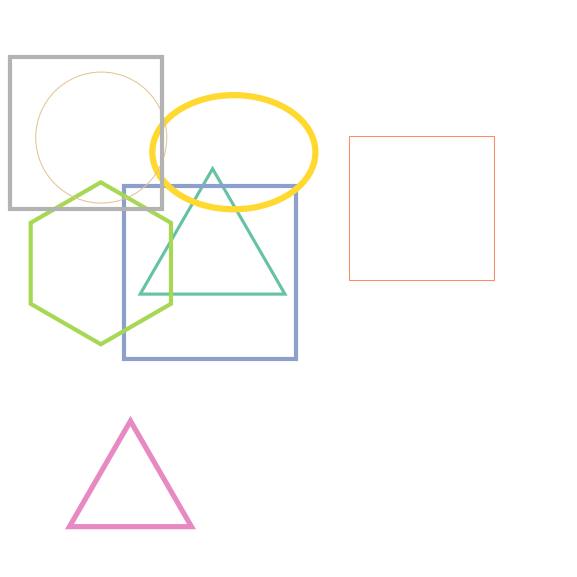[{"shape": "triangle", "thickness": 1.5, "radius": 0.72, "center": [0.368, 0.562]}, {"shape": "square", "thickness": 0.5, "radius": 0.62, "center": [0.73, 0.639]}, {"shape": "square", "thickness": 2, "radius": 0.75, "center": [0.364, 0.527]}, {"shape": "triangle", "thickness": 2.5, "radius": 0.61, "center": [0.226, 0.148]}, {"shape": "hexagon", "thickness": 2, "radius": 0.7, "center": [0.175, 0.543]}, {"shape": "oval", "thickness": 3, "radius": 0.71, "center": [0.405, 0.736]}, {"shape": "circle", "thickness": 0.5, "radius": 0.57, "center": [0.175, 0.761]}, {"shape": "square", "thickness": 2, "radius": 0.66, "center": [0.148, 0.768]}]